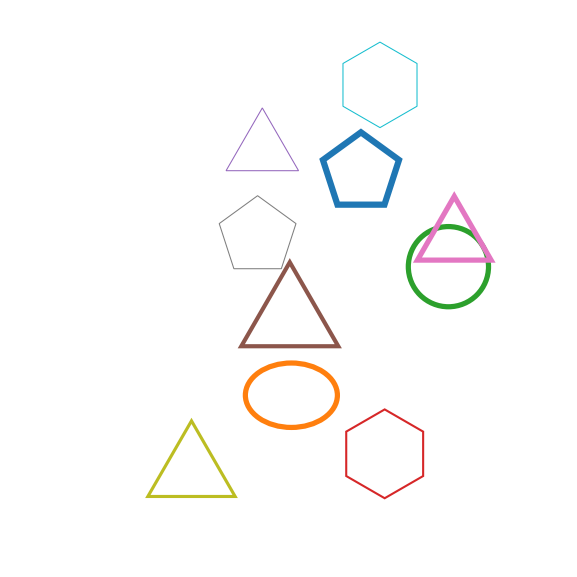[{"shape": "pentagon", "thickness": 3, "radius": 0.35, "center": [0.625, 0.701]}, {"shape": "oval", "thickness": 2.5, "radius": 0.4, "center": [0.505, 0.315]}, {"shape": "circle", "thickness": 2.5, "radius": 0.35, "center": [0.776, 0.537]}, {"shape": "hexagon", "thickness": 1, "radius": 0.38, "center": [0.666, 0.213]}, {"shape": "triangle", "thickness": 0.5, "radius": 0.36, "center": [0.454, 0.74]}, {"shape": "triangle", "thickness": 2, "radius": 0.48, "center": [0.502, 0.448]}, {"shape": "triangle", "thickness": 2.5, "radius": 0.37, "center": [0.787, 0.586]}, {"shape": "pentagon", "thickness": 0.5, "radius": 0.35, "center": [0.446, 0.59]}, {"shape": "triangle", "thickness": 1.5, "radius": 0.44, "center": [0.332, 0.183]}, {"shape": "hexagon", "thickness": 0.5, "radius": 0.37, "center": [0.658, 0.852]}]